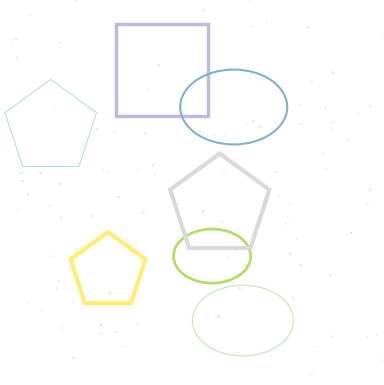[{"shape": "pentagon", "thickness": 0.5, "radius": 0.62, "center": [0.132, 0.669]}, {"shape": "square", "thickness": 2.5, "radius": 0.6, "center": [0.421, 0.817]}, {"shape": "oval", "thickness": 1.5, "radius": 0.69, "center": [0.607, 0.722]}, {"shape": "oval", "thickness": 2, "radius": 0.5, "center": [0.551, 0.335]}, {"shape": "pentagon", "thickness": 3, "radius": 0.68, "center": [0.571, 0.465]}, {"shape": "oval", "thickness": 1, "radius": 0.66, "center": [0.631, 0.167]}, {"shape": "pentagon", "thickness": 3, "radius": 0.51, "center": [0.281, 0.295]}]